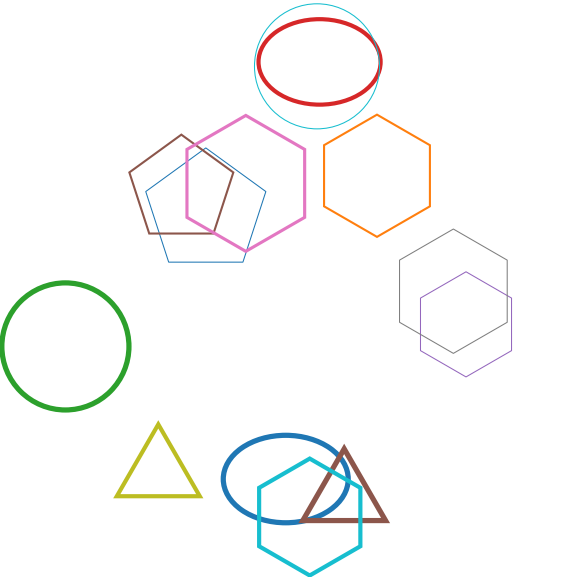[{"shape": "pentagon", "thickness": 0.5, "radius": 0.55, "center": [0.356, 0.634]}, {"shape": "oval", "thickness": 2.5, "radius": 0.54, "center": [0.495, 0.17]}, {"shape": "hexagon", "thickness": 1, "radius": 0.53, "center": [0.653, 0.695]}, {"shape": "circle", "thickness": 2.5, "radius": 0.55, "center": [0.113, 0.399]}, {"shape": "oval", "thickness": 2, "radius": 0.53, "center": [0.553, 0.892]}, {"shape": "hexagon", "thickness": 0.5, "radius": 0.46, "center": [0.807, 0.437]}, {"shape": "triangle", "thickness": 2.5, "radius": 0.41, "center": [0.596, 0.139]}, {"shape": "pentagon", "thickness": 1, "radius": 0.47, "center": [0.314, 0.671]}, {"shape": "hexagon", "thickness": 1.5, "radius": 0.59, "center": [0.426, 0.682]}, {"shape": "hexagon", "thickness": 0.5, "radius": 0.54, "center": [0.785, 0.495]}, {"shape": "triangle", "thickness": 2, "radius": 0.41, "center": [0.274, 0.181]}, {"shape": "hexagon", "thickness": 2, "radius": 0.51, "center": [0.536, 0.104]}, {"shape": "circle", "thickness": 0.5, "radius": 0.54, "center": [0.549, 0.884]}]